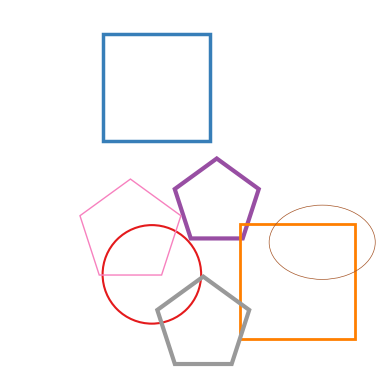[{"shape": "circle", "thickness": 1.5, "radius": 0.64, "center": [0.394, 0.287]}, {"shape": "square", "thickness": 2.5, "radius": 0.7, "center": [0.407, 0.773]}, {"shape": "pentagon", "thickness": 3, "radius": 0.57, "center": [0.563, 0.474]}, {"shape": "square", "thickness": 2, "radius": 0.75, "center": [0.774, 0.268]}, {"shape": "oval", "thickness": 0.5, "radius": 0.69, "center": [0.837, 0.371]}, {"shape": "pentagon", "thickness": 1, "radius": 0.69, "center": [0.339, 0.397]}, {"shape": "pentagon", "thickness": 3, "radius": 0.63, "center": [0.528, 0.156]}]